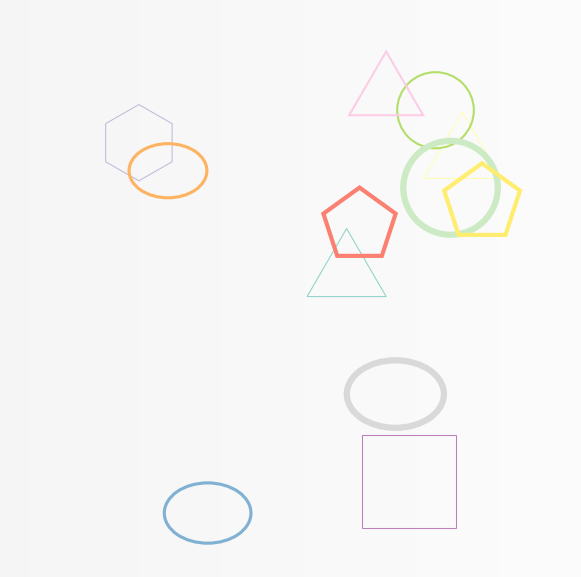[{"shape": "triangle", "thickness": 0.5, "radius": 0.39, "center": [0.596, 0.525]}, {"shape": "triangle", "thickness": 0.5, "radius": 0.38, "center": [0.796, 0.729]}, {"shape": "hexagon", "thickness": 0.5, "radius": 0.33, "center": [0.239, 0.752]}, {"shape": "pentagon", "thickness": 2, "radius": 0.33, "center": [0.619, 0.609]}, {"shape": "oval", "thickness": 1.5, "radius": 0.37, "center": [0.357, 0.111]}, {"shape": "oval", "thickness": 1.5, "radius": 0.33, "center": [0.289, 0.704]}, {"shape": "circle", "thickness": 1, "radius": 0.33, "center": [0.749, 0.808]}, {"shape": "triangle", "thickness": 1, "radius": 0.37, "center": [0.664, 0.836]}, {"shape": "oval", "thickness": 3, "radius": 0.42, "center": [0.68, 0.317]}, {"shape": "square", "thickness": 0.5, "radius": 0.4, "center": [0.703, 0.166]}, {"shape": "circle", "thickness": 3, "radius": 0.41, "center": [0.775, 0.674]}, {"shape": "pentagon", "thickness": 2, "radius": 0.34, "center": [0.829, 0.648]}]